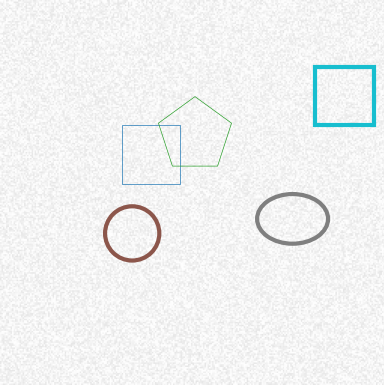[{"shape": "square", "thickness": 0.5, "radius": 0.38, "center": [0.392, 0.599]}, {"shape": "pentagon", "thickness": 0.5, "radius": 0.5, "center": [0.506, 0.649]}, {"shape": "circle", "thickness": 3, "radius": 0.35, "center": [0.343, 0.394]}, {"shape": "oval", "thickness": 3, "radius": 0.46, "center": [0.76, 0.431]}, {"shape": "square", "thickness": 3, "radius": 0.38, "center": [0.896, 0.75]}]